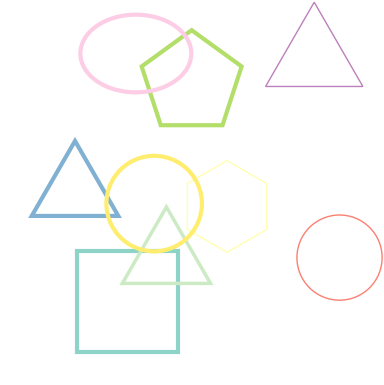[{"shape": "square", "thickness": 3, "radius": 0.66, "center": [0.332, 0.217]}, {"shape": "hexagon", "thickness": 1, "radius": 0.6, "center": [0.59, 0.464]}, {"shape": "circle", "thickness": 1, "radius": 0.55, "center": [0.882, 0.331]}, {"shape": "triangle", "thickness": 3, "radius": 0.65, "center": [0.195, 0.504]}, {"shape": "pentagon", "thickness": 3, "radius": 0.68, "center": [0.498, 0.785]}, {"shape": "oval", "thickness": 3, "radius": 0.72, "center": [0.353, 0.861]}, {"shape": "triangle", "thickness": 1, "radius": 0.73, "center": [0.816, 0.848]}, {"shape": "triangle", "thickness": 2.5, "radius": 0.66, "center": [0.432, 0.33]}, {"shape": "circle", "thickness": 3, "radius": 0.62, "center": [0.4, 0.471]}]